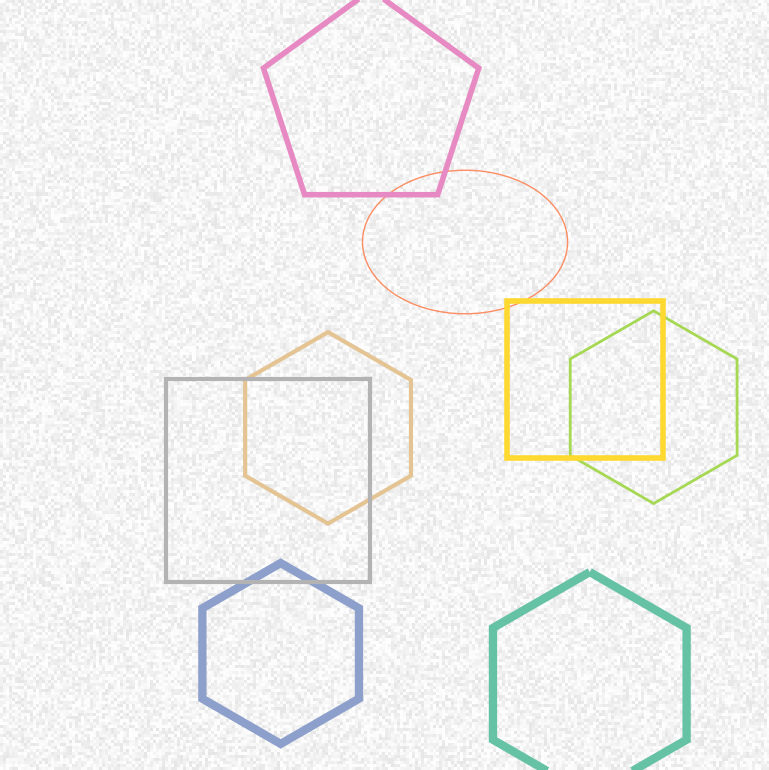[{"shape": "hexagon", "thickness": 3, "radius": 0.73, "center": [0.766, 0.112]}, {"shape": "oval", "thickness": 0.5, "radius": 0.67, "center": [0.604, 0.686]}, {"shape": "hexagon", "thickness": 3, "radius": 0.59, "center": [0.365, 0.151]}, {"shape": "pentagon", "thickness": 2, "radius": 0.73, "center": [0.482, 0.866]}, {"shape": "hexagon", "thickness": 1, "radius": 0.63, "center": [0.849, 0.471]}, {"shape": "square", "thickness": 2, "radius": 0.51, "center": [0.76, 0.507]}, {"shape": "hexagon", "thickness": 1.5, "radius": 0.62, "center": [0.426, 0.444]}, {"shape": "square", "thickness": 1.5, "radius": 0.66, "center": [0.348, 0.376]}]